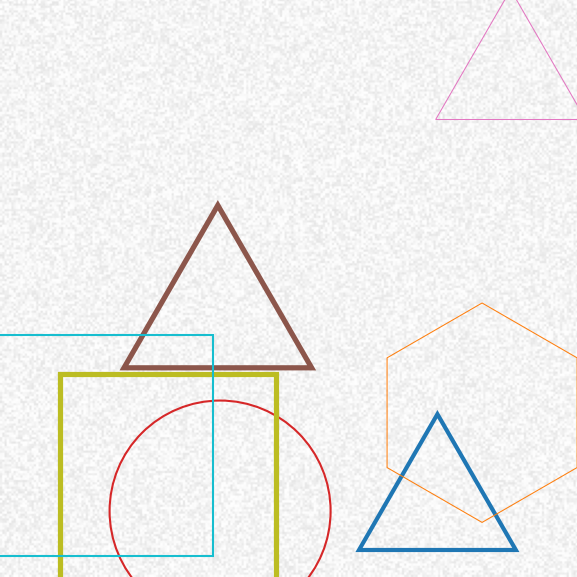[{"shape": "triangle", "thickness": 2, "radius": 0.78, "center": [0.757, 0.125]}, {"shape": "hexagon", "thickness": 0.5, "radius": 0.95, "center": [0.835, 0.284]}, {"shape": "circle", "thickness": 1, "radius": 0.96, "center": [0.381, 0.114]}, {"shape": "triangle", "thickness": 2.5, "radius": 0.94, "center": [0.377, 0.456]}, {"shape": "triangle", "thickness": 0.5, "radius": 0.75, "center": [0.884, 0.867]}, {"shape": "square", "thickness": 2.5, "radius": 0.94, "center": [0.291, 0.165]}, {"shape": "square", "thickness": 1, "radius": 0.96, "center": [0.177, 0.227]}]